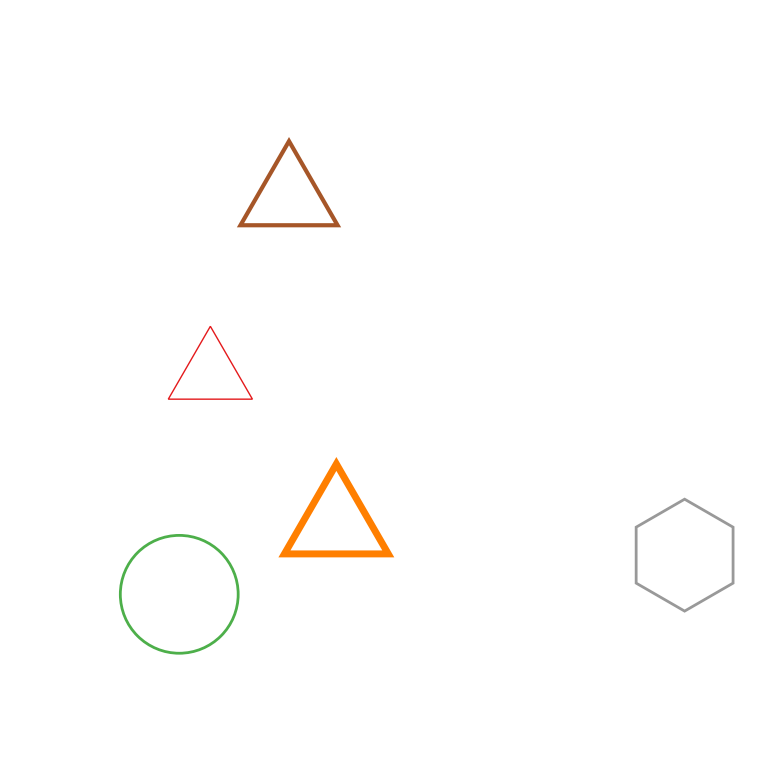[{"shape": "triangle", "thickness": 0.5, "radius": 0.32, "center": [0.273, 0.513]}, {"shape": "circle", "thickness": 1, "radius": 0.38, "center": [0.233, 0.228]}, {"shape": "triangle", "thickness": 2.5, "radius": 0.39, "center": [0.437, 0.32]}, {"shape": "triangle", "thickness": 1.5, "radius": 0.36, "center": [0.375, 0.744]}, {"shape": "hexagon", "thickness": 1, "radius": 0.36, "center": [0.889, 0.279]}]